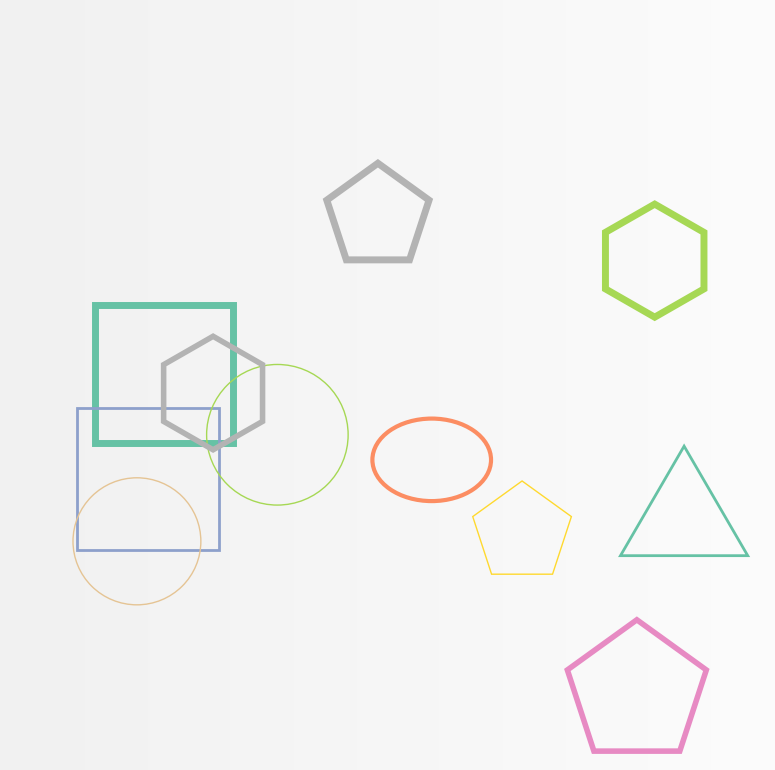[{"shape": "triangle", "thickness": 1, "radius": 0.47, "center": [0.883, 0.326]}, {"shape": "square", "thickness": 2.5, "radius": 0.45, "center": [0.211, 0.514]}, {"shape": "oval", "thickness": 1.5, "radius": 0.38, "center": [0.557, 0.403]}, {"shape": "square", "thickness": 1, "radius": 0.46, "center": [0.191, 0.378]}, {"shape": "pentagon", "thickness": 2, "radius": 0.47, "center": [0.822, 0.101]}, {"shape": "circle", "thickness": 0.5, "radius": 0.46, "center": [0.358, 0.435]}, {"shape": "hexagon", "thickness": 2.5, "radius": 0.37, "center": [0.845, 0.661]}, {"shape": "pentagon", "thickness": 0.5, "radius": 0.33, "center": [0.674, 0.308]}, {"shape": "circle", "thickness": 0.5, "radius": 0.41, "center": [0.177, 0.297]}, {"shape": "hexagon", "thickness": 2, "radius": 0.37, "center": [0.275, 0.49]}, {"shape": "pentagon", "thickness": 2.5, "radius": 0.35, "center": [0.488, 0.719]}]